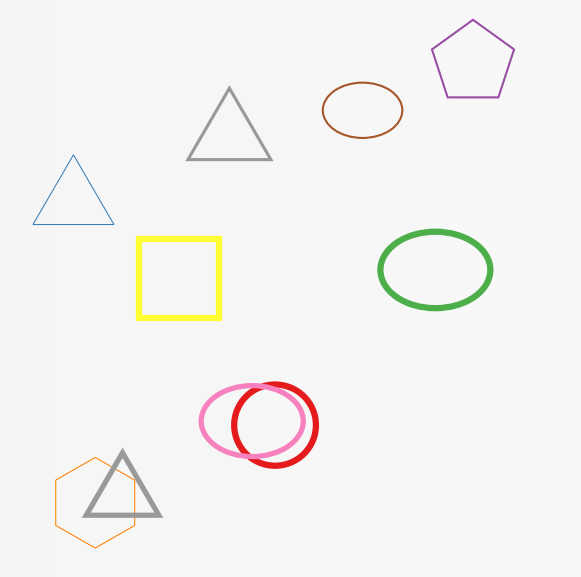[{"shape": "circle", "thickness": 3, "radius": 0.35, "center": [0.473, 0.263]}, {"shape": "triangle", "thickness": 0.5, "radius": 0.4, "center": [0.126, 0.651]}, {"shape": "oval", "thickness": 3, "radius": 0.47, "center": [0.749, 0.532]}, {"shape": "pentagon", "thickness": 1, "radius": 0.37, "center": [0.814, 0.891]}, {"shape": "hexagon", "thickness": 0.5, "radius": 0.39, "center": [0.164, 0.129]}, {"shape": "square", "thickness": 3, "radius": 0.34, "center": [0.308, 0.517]}, {"shape": "oval", "thickness": 1, "radius": 0.34, "center": [0.624, 0.808]}, {"shape": "oval", "thickness": 2.5, "radius": 0.44, "center": [0.434, 0.27]}, {"shape": "triangle", "thickness": 1.5, "radius": 0.41, "center": [0.395, 0.764]}, {"shape": "triangle", "thickness": 2.5, "radius": 0.36, "center": [0.211, 0.143]}]